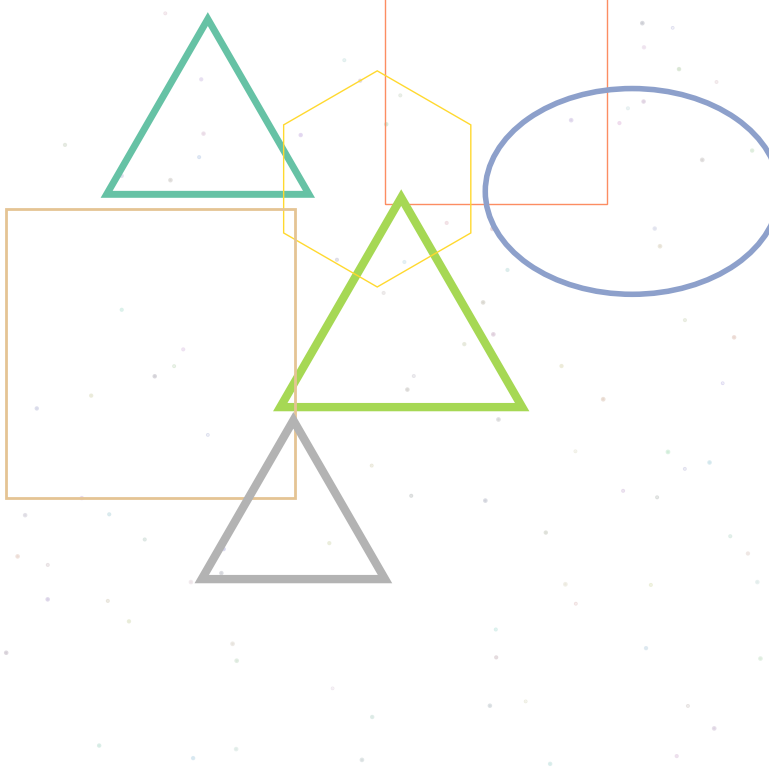[{"shape": "triangle", "thickness": 2.5, "radius": 0.76, "center": [0.27, 0.823]}, {"shape": "square", "thickness": 0.5, "radius": 0.72, "center": [0.644, 0.879]}, {"shape": "oval", "thickness": 2, "radius": 0.95, "center": [0.821, 0.751]}, {"shape": "triangle", "thickness": 3, "radius": 0.91, "center": [0.521, 0.562]}, {"shape": "hexagon", "thickness": 0.5, "radius": 0.7, "center": [0.49, 0.768]}, {"shape": "square", "thickness": 1, "radius": 0.94, "center": [0.195, 0.541]}, {"shape": "triangle", "thickness": 3, "radius": 0.69, "center": [0.381, 0.317]}]